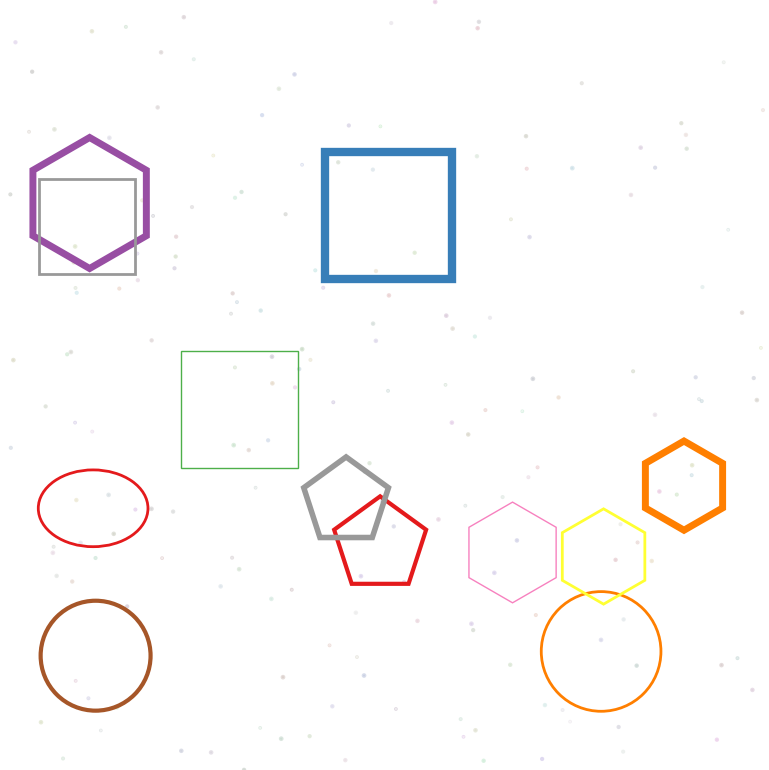[{"shape": "pentagon", "thickness": 1.5, "radius": 0.31, "center": [0.494, 0.293]}, {"shape": "oval", "thickness": 1, "radius": 0.36, "center": [0.121, 0.34]}, {"shape": "square", "thickness": 3, "radius": 0.41, "center": [0.505, 0.72]}, {"shape": "square", "thickness": 0.5, "radius": 0.38, "center": [0.311, 0.468]}, {"shape": "hexagon", "thickness": 2.5, "radius": 0.43, "center": [0.116, 0.736]}, {"shape": "circle", "thickness": 1, "radius": 0.39, "center": [0.781, 0.154]}, {"shape": "hexagon", "thickness": 2.5, "radius": 0.29, "center": [0.888, 0.369]}, {"shape": "hexagon", "thickness": 1, "radius": 0.31, "center": [0.784, 0.277]}, {"shape": "circle", "thickness": 1.5, "radius": 0.36, "center": [0.124, 0.148]}, {"shape": "hexagon", "thickness": 0.5, "radius": 0.33, "center": [0.666, 0.283]}, {"shape": "square", "thickness": 1, "radius": 0.31, "center": [0.113, 0.706]}, {"shape": "pentagon", "thickness": 2, "radius": 0.29, "center": [0.449, 0.349]}]